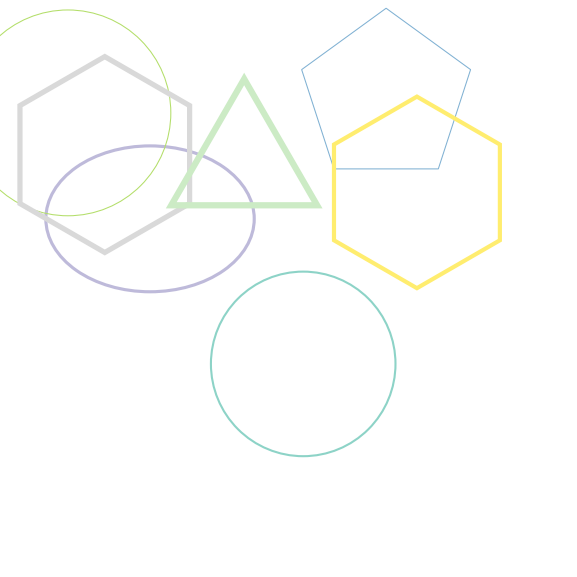[{"shape": "circle", "thickness": 1, "radius": 0.8, "center": [0.525, 0.369]}, {"shape": "oval", "thickness": 1.5, "radius": 0.9, "center": [0.26, 0.62]}, {"shape": "pentagon", "thickness": 0.5, "radius": 0.77, "center": [0.669, 0.831]}, {"shape": "circle", "thickness": 0.5, "radius": 0.89, "center": [0.118, 0.804]}, {"shape": "hexagon", "thickness": 2.5, "radius": 0.85, "center": [0.181, 0.731]}, {"shape": "triangle", "thickness": 3, "radius": 0.73, "center": [0.423, 0.717]}, {"shape": "hexagon", "thickness": 2, "radius": 0.83, "center": [0.722, 0.666]}]